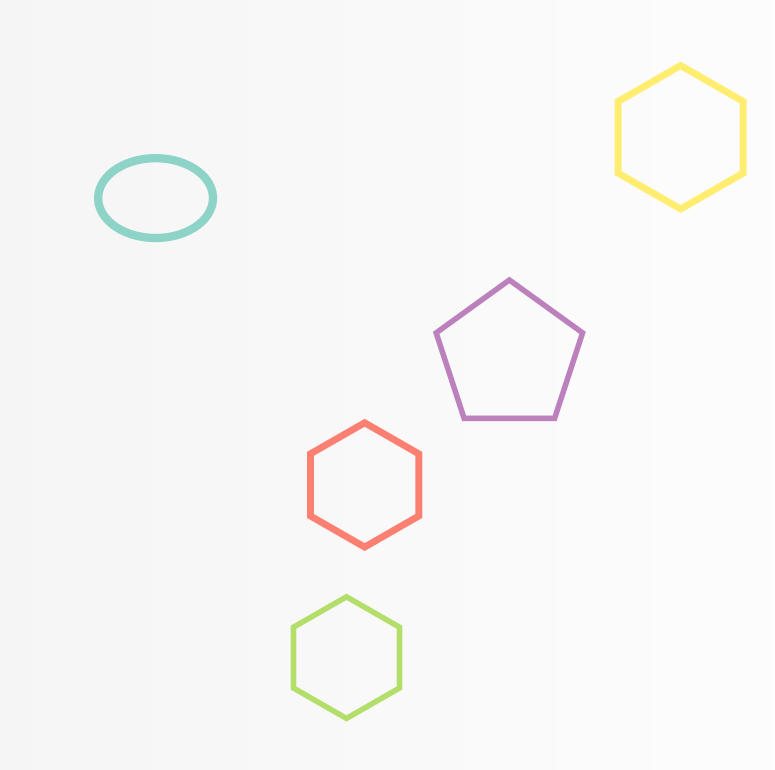[{"shape": "oval", "thickness": 3, "radius": 0.37, "center": [0.201, 0.743]}, {"shape": "hexagon", "thickness": 2.5, "radius": 0.4, "center": [0.471, 0.37]}, {"shape": "hexagon", "thickness": 2, "radius": 0.39, "center": [0.447, 0.146]}, {"shape": "pentagon", "thickness": 2, "radius": 0.5, "center": [0.657, 0.537]}, {"shape": "hexagon", "thickness": 2.5, "radius": 0.47, "center": [0.878, 0.822]}]